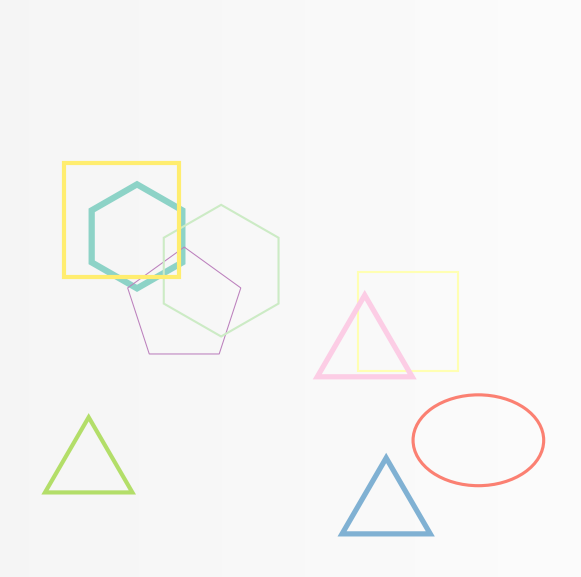[{"shape": "hexagon", "thickness": 3, "radius": 0.45, "center": [0.236, 0.59]}, {"shape": "square", "thickness": 1, "radius": 0.43, "center": [0.702, 0.442]}, {"shape": "oval", "thickness": 1.5, "radius": 0.56, "center": [0.823, 0.237]}, {"shape": "triangle", "thickness": 2.5, "radius": 0.44, "center": [0.664, 0.118]}, {"shape": "triangle", "thickness": 2, "radius": 0.43, "center": [0.153, 0.19]}, {"shape": "triangle", "thickness": 2.5, "radius": 0.47, "center": [0.627, 0.394]}, {"shape": "pentagon", "thickness": 0.5, "radius": 0.51, "center": [0.317, 0.469]}, {"shape": "hexagon", "thickness": 1, "radius": 0.57, "center": [0.38, 0.53]}, {"shape": "square", "thickness": 2, "radius": 0.49, "center": [0.209, 0.618]}]